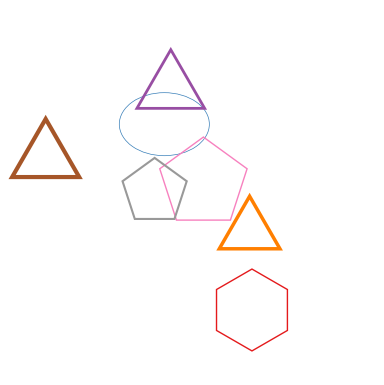[{"shape": "hexagon", "thickness": 1, "radius": 0.53, "center": [0.654, 0.195]}, {"shape": "oval", "thickness": 0.5, "radius": 0.58, "center": [0.427, 0.677]}, {"shape": "triangle", "thickness": 2, "radius": 0.51, "center": [0.444, 0.769]}, {"shape": "triangle", "thickness": 2.5, "radius": 0.45, "center": [0.648, 0.399]}, {"shape": "triangle", "thickness": 3, "radius": 0.5, "center": [0.119, 0.59]}, {"shape": "pentagon", "thickness": 1, "radius": 0.6, "center": [0.528, 0.525]}, {"shape": "pentagon", "thickness": 1.5, "radius": 0.44, "center": [0.402, 0.502]}]